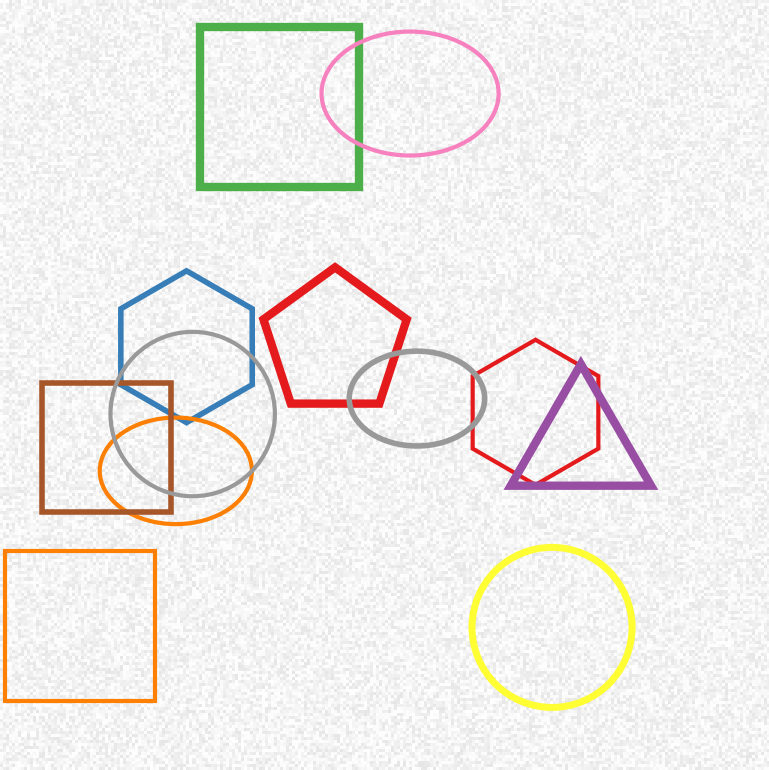[{"shape": "hexagon", "thickness": 1.5, "radius": 0.47, "center": [0.695, 0.465]}, {"shape": "pentagon", "thickness": 3, "radius": 0.49, "center": [0.435, 0.555]}, {"shape": "hexagon", "thickness": 2, "radius": 0.49, "center": [0.242, 0.55]}, {"shape": "square", "thickness": 3, "radius": 0.52, "center": [0.363, 0.861]}, {"shape": "triangle", "thickness": 3, "radius": 0.53, "center": [0.754, 0.422]}, {"shape": "oval", "thickness": 1.5, "radius": 0.49, "center": [0.228, 0.389]}, {"shape": "square", "thickness": 1.5, "radius": 0.48, "center": [0.104, 0.187]}, {"shape": "circle", "thickness": 2.5, "radius": 0.52, "center": [0.717, 0.185]}, {"shape": "square", "thickness": 2, "radius": 0.42, "center": [0.138, 0.419]}, {"shape": "oval", "thickness": 1.5, "radius": 0.57, "center": [0.533, 0.879]}, {"shape": "oval", "thickness": 2, "radius": 0.44, "center": [0.542, 0.482]}, {"shape": "circle", "thickness": 1.5, "radius": 0.53, "center": [0.25, 0.462]}]